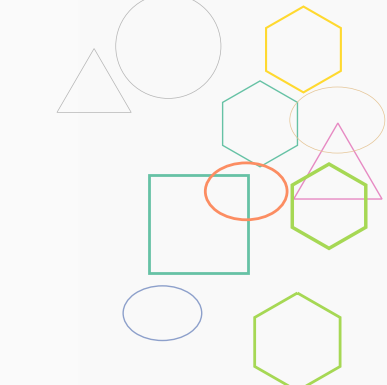[{"shape": "hexagon", "thickness": 1, "radius": 0.56, "center": [0.671, 0.678]}, {"shape": "square", "thickness": 2, "radius": 0.64, "center": [0.512, 0.418]}, {"shape": "oval", "thickness": 2, "radius": 0.53, "center": [0.635, 0.503]}, {"shape": "oval", "thickness": 1, "radius": 0.51, "center": [0.419, 0.187]}, {"shape": "triangle", "thickness": 1, "radius": 0.66, "center": [0.872, 0.549]}, {"shape": "hexagon", "thickness": 2, "radius": 0.64, "center": [0.767, 0.112]}, {"shape": "hexagon", "thickness": 2.5, "radius": 0.55, "center": [0.849, 0.464]}, {"shape": "hexagon", "thickness": 1.5, "radius": 0.56, "center": [0.783, 0.871]}, {"shape": "oval", "thickness": 0.5, "radius": 0.61, "center": [0.87, 0.688]}, {"shape": "circle", "thickness": 0.5, "radius": 0.68, "center": [0.434, 0.88]}, {"shape": "triangle", "thickness": 0.5, "radius": 0.55, "center": [0.243, 0.763]}]